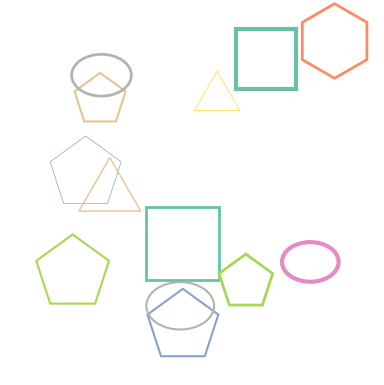[{"shape": "square", "thickness": 3, "radius": 0.39, "center": [0.69, 0.847]}, {"shape": "square", "thickness": 2, "radius": 0.47, "center": [0.475, 0.368]}, {"shape": "hexagon", "thickness": 2, "radius": 0.48, "center": [0.869, 0.894]}, {"shape": "pentagon", "thickness": 1.5, "radius": 0.48, "center": [0.475, 0.153]}, {"shape": "pentagon", "thickness": 0.5, "radius": 0.49, "center": [0.222, 0.55]}, {"shape": "oval", "thickness": 3, "radius": 0.37, "center": [0.806, 0.32]}, {"shape": "pentagon", "thickness": 1.5, "radius": 0.5, "center": [0.189, 0.292]}, {"shape": "pentagon", "thickness": 2, "radius": 0.37, "center": [0.639, 0.267]}, {"shape": "triangle", "thickness": 0.5, "radius": 0.34, "center": [0.564, 0.747]}, {"shape": "pentagon", "thickness": 1.5, "radius": 0.35, "center": [0.26, 0.741]}, {"shape": "triangle", "thickness": 1, "radius": 0.46, "center": [0.285, 0.498]}, {"shape": "oval", "thickness": 1.5, "radius": 0.44, "center": [0.468, 0.206]}, {"shape": "oval", "thickness": 2, "radius": 0.39, "center": [0.264, 0.805]}]